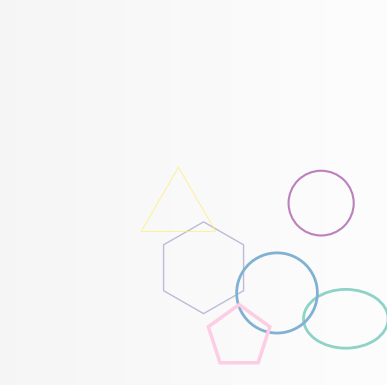[{"shape": "oval", "thickness": 2, "radius": 0.55, "center": [0.892, 0.172]}, {"shape": "hexagon", "thickness": 1, "radius": 0.6, "center": [0.525, 0.305]}, {"shape": "circle", "thickness": 2, "radius": 0.52, "center": [0.715, 0.239]}, {"shape": "pentagon", "thickness": 2.5, "radius": 0.42, "center": [0.617, 0.125]}, {"shape": "circle", "thickness": 1.5, "radius": 0.42, "center": [0.829, 0.472]}, {"shape": "triangle", "thickness": 0.5, "radius": 0.55, "center": [0.461, 0.455]}]